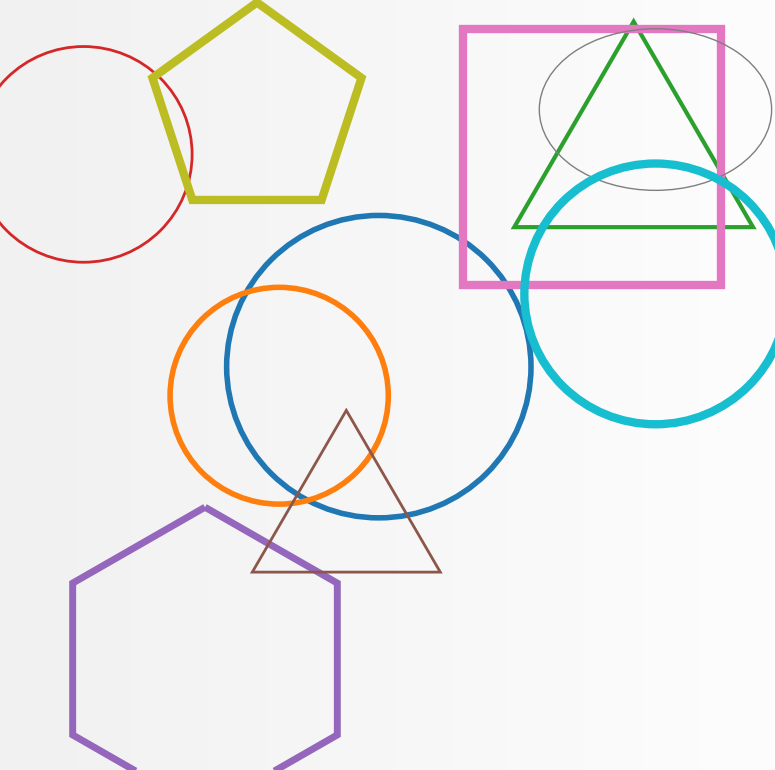[{"shape": "circle", "thickness": 2, "radius": 0.98, "center": [0.489, 0.524]}, {"shape": "circle", "thickness": 2, "radius": 0.7, "center": [0.36, 0.486]}, {"shape": "triangle", "thickness": 1.5, "radius": 0.89, "center": [0.818, 0.794]}, {"shape": "circle", "thickness": 1, "radius": 0.7, "center": [0.108, 0.8]}, {"shape": "hexagon", "thickness": 2.5, "radius": 0.99, "center": [0.265, 0.144]}, {"shape": "triangle", "thickness": 1, "radius": 0.7, "center": [0.447, 0.327]}, {"shape": "square", "thickness": 3, "radius": 0.83, "center": [0.764, 0.796]}, {"shape": "oval", "thickness": 0.5, "radius": 0.75, "center": [0.846, 0.858]}, {"shape": "pentagon", "thickness": 3, "radius": 0.71, "center": [0.332, 0.855]}, {"shape": "circle", "thickness": 3, "radius": 0.85, "center": [0.846, 0.618]}]